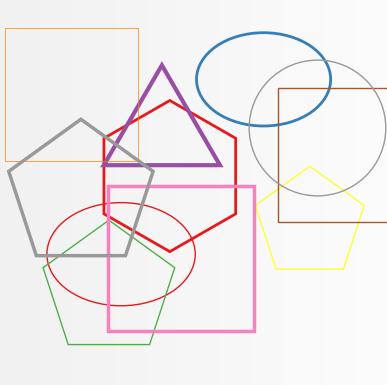[{"shape": "hexagon", "thickness": 2, "radius": 0.98, "center": [0.438, 0.543]}, {"shape": "oval", "thickness": 1, "radius": 0.96, "center": [0.312, 0.34]}, {"shape": "oval", "thickness": 2, "radius": 0.87, "center": [0.68, 0.794]}, {"shape": "pentagon", "thickness": 1, "radius": 0.89, "center": [0.281, 0.249]}, {"shape": "triangle", "thickness": 3, "radius": 0.87, "center": [0.418, 0.657]}, {"shape": "square", "thickness": 0.5, "radius": 0.86, "center": [0.185, 0.755]}, {"shape": "pentagon", "thickness": 1, "radius": 0.74, "center": [0.799, 0.42]}, {"shape": "square", "thickness": 1, "radius": 0.87, "center": [0.892, 0.598]}, {"shape": "square", "thickness": 2.5, "radius": 0.94, "center": [0.467, 0.329]}, {"shape": "circle", "thickness": 1, "radius": 0.88, "center": [0.819, 0.668]}, {"shape": "pentagon", "thickness": 2.5, "radius": 0.98, "center": [0.209, 0.494]}]